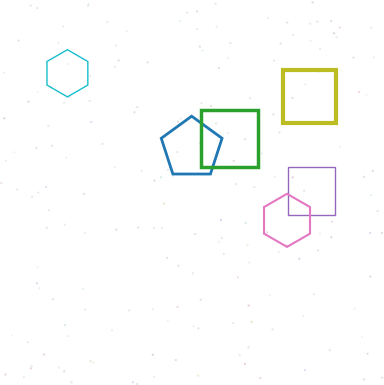[{"shape": "pentagon", "thickness": 2, "radius": 0.42, "center": [0.498, 0.615]}, {"shape": "square", "thickness": 2.5, "radius": 0.37, "center": [0.596, 0.64]}, {"shape": "square", "thickness": 1, "radius": 0.31, "center": [0.809, 0.504]}, {"shape": "hexagon", "thickness": 1.5, "radius": 0.34, "center": [0.746, 0.428]}, {"shape": "square", "thickness": 3, "radius": 0.34, "center": [0.803, 0.748]}, {"shape": "hexagon", "thickness": 1, "radius": 0.31, "center": [0.175, 0.81]}]